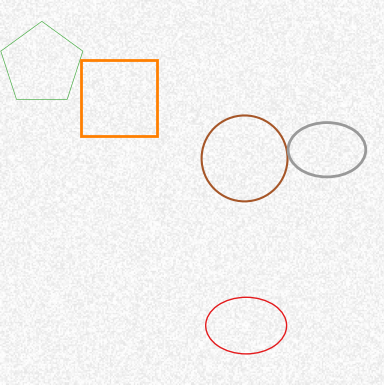[{"shape": "oval", "thickness": 1, "radius": 0.53, "center": [0.639, 0.154]}, {"shape": "pentagon", "thickness": 0.5, "radius": 0.56, "center": [0.109, 0.833]}, {"shape": "square", "thickness": 2, "radius": 0.49, "center": [0.31, 0.745]}, {"shape": "circle", "thickness": 1.5, "radius": 0.56, "center": [0.635, 0.589]}, {"shape": "oval", "thickness": 2, "radius": 0.5, "center": [0.849, 0.611]}]